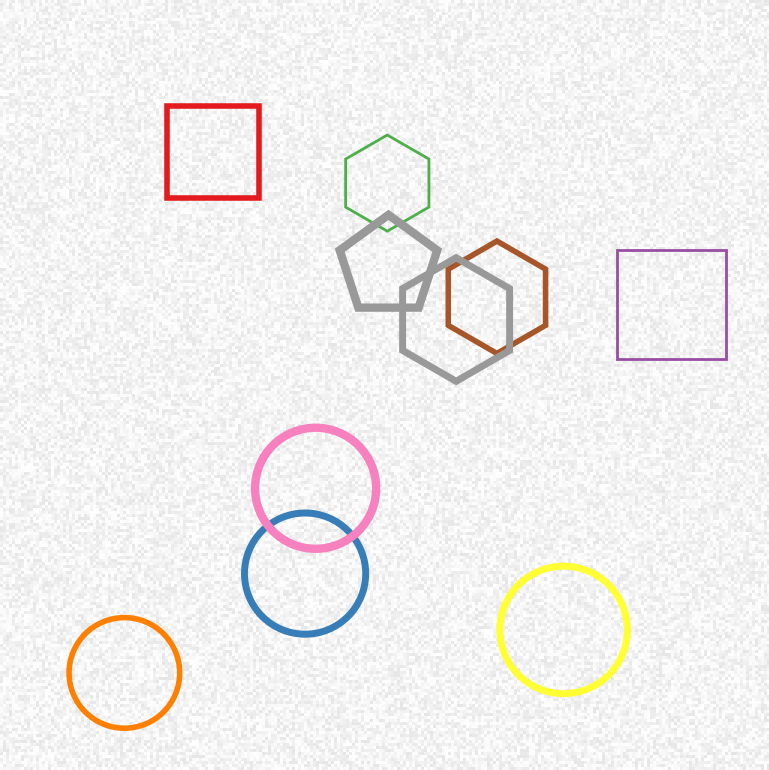[{"shape": "square", "thickness": 2, "radius": 0.3, "center": [0.277, 0.803]}, {"shape": "circle", "thickness": 2.5, "radius": 0.39, "center": [0.396, 0.255]}, {"shape": "hexagon", "thickness": 1, "radius": 0.31, "center": [0.503, 0.762]}, {"shape": "square", "thickness": 1, "radius": 0.35, "center": [0.872, 0.604]}, {"shape": "circle", "thickness": 2, "radius": 0.36, "center": [0.162, 0.126]}, {"shape": "circle", "thickness": 2.5, "radius": 0.41, "center": [0.732, 0.182]}, {"shape": "hexagon", "thickness": 2, "radius": 0.36, "center": [0.645, 0.614]}, {"shape": "circle", "thickness": 3, "radius": 0.39, "center": [0.41, 0.366]}, {"shape": "pentagon", "thickness": 3, "radius": 0.33, "center": [0.505, 0.654]}, {"shape": "hexagon", "thickness": 2.5, "radius": 0.4, "center": [0.592, 0.585]}]